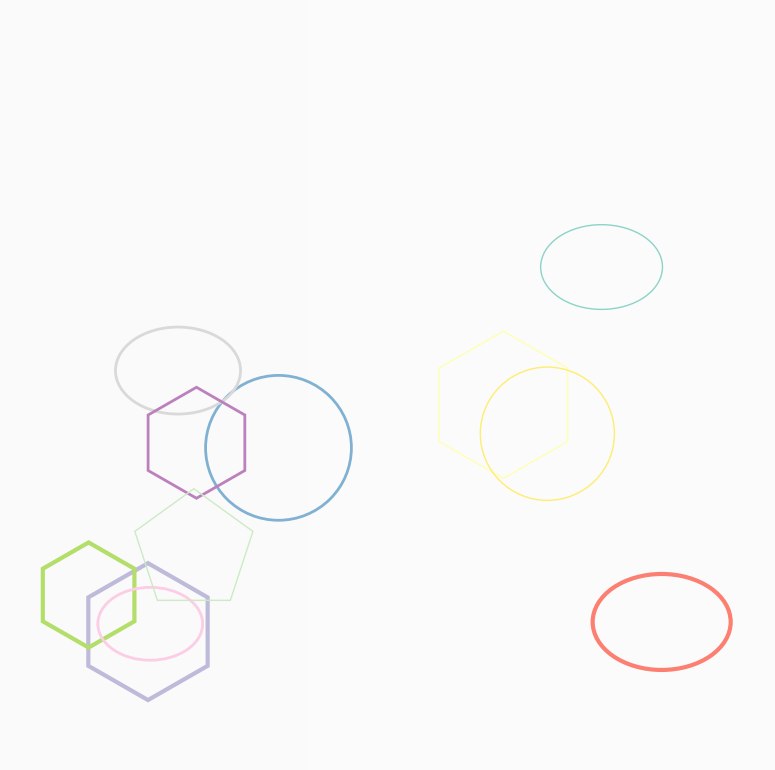[{"shape": "oval", "thickness": 0.5, "radius": 0.39, "center": [0.776, 0.653]}, {"shape": "hexagon", "thickness": 0.5, "radius": 0.48, "center": [0.649, 0.474]}, {"shape": "hexagon", "thickness": 1.5, "radius": 0.44, "center": [0.191, 0.18]}, {"shape": "oval", "thickness": 1.5, "radius": 0.45, "center": [0.854, 0.192]}, {"shape": "circle", "thickness": 1, "radius": 0.47, "center": [0.359, 0.418]}, {"shape": "hexagon", "thickness": 1.5, "radius": 0.34, "center": [0.114, 0.227]}, {"shape": "oval", "thickness": 1, "radius": 0.34, "center": [0.194, 0.19]}, {"shape": "oval", "thickness": 1, "radius": 0.4, "center": [0.23, 0.519]}, {"shape": "hexagon", "thickness": 1, "radius": 0.36, "center": [0.253, 0.425]}, {"shape": "pentagon", "thickness": 0.5, "radius": 0.4, "center": [0.25, 0.285]}, {"shape": "circle", "thickness": 0.5, "radius": 0.43, "center": [0.706, 0.437]}]